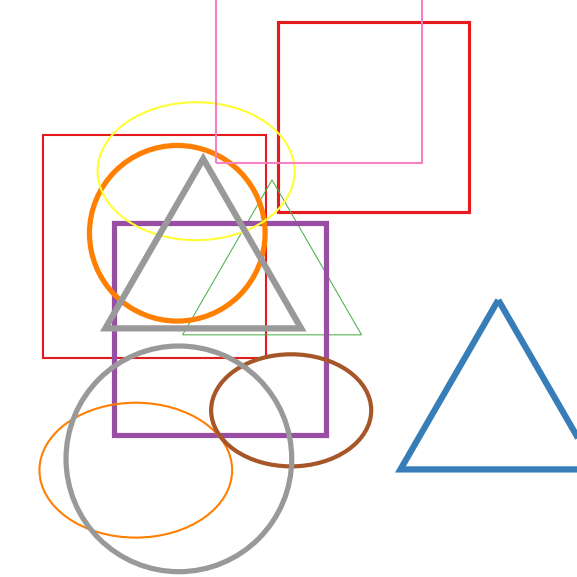[{"shape": "square", "thickness": 1, "radius": 0.97, "center": [0.268, 0.573]}, {"shape": "square", "thickness": 1.5, "radius": 0.82, "center": [0.646, 0.796]}, {"shape": "triangle", "thickness": 3, "radius": 0.98, "center": [0.863, 0.284]}, {"shape": "triangle", "thickness": 0.5, "radius": 0.89, "center": [0.471, 0.509]}, {"shape": "square", "thickness": 2.5, "radius": 0.92, "center": [0.38, 0.429]}, {"shape": "circle", "thickness": 2.5, "radius": 0.76, "center": [0.307, 0.595]}, {"shape": "oval", "thickness": 1, "radius": 0.83, "center": [0.235, 0.185]}, {"shape": "oval", "thickness": 1, "radius": 0.85, "center": [0.34, 0.703]}, {"shape": "oval", "thickness": 2, "radius": 0.69, "center": [0.504, 0.289]}, {"shape": "square", "thickness": 1, "radius": 0.89, "center": [0.552, 0.896]}, {"shape": "triangle", "thickness": 3, "radius": 0.98, "center": [0.352, 0.528]}, {"shape": "circle", "thickness": 2.5, "radius": 0.98, "center": [0.31, 0.205]}]